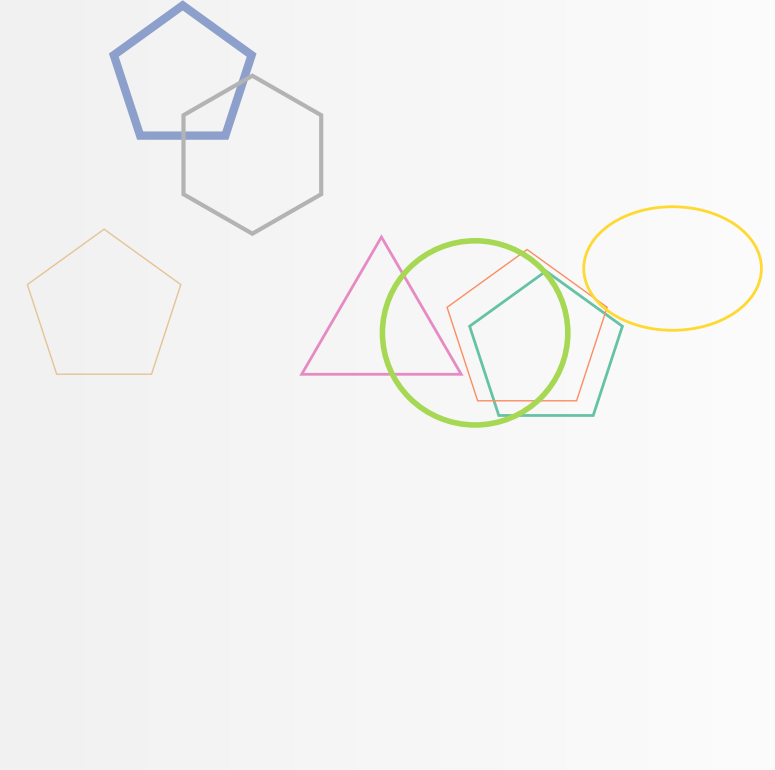[{"shape": "pentagon", "thickness": 1, "radius": 0.52, "center": [0.705, 0.544]}, {"shape": "pentagon", "thickness": 0.5, "radius": 0.54, "center": [0.68, 0.567]}, {"shape": "pentagon", "thickness": 3, "radius": 0.47, "center": [0.236, 0.9]}, {"shape": "triangle", "thickness": 1, "radius": 0.59, "center": [0.492, 0.573]}, {"shape": "circle", "thickness": 2, "radius": 0.6, "center": [0.613, 0.568]}, {"shape": "oval", "thickness": 1, "radius": 0.57, "center": [0.868, 0.651]}, {"shape": "pentagon", "thickness": 0.5, "radius": 0.52, "center": [0.134, 0.598]}, {"shape": "hexagon", "thickness": 1.5, "radius": 0.51, "center": [0.326, 0.799]}]